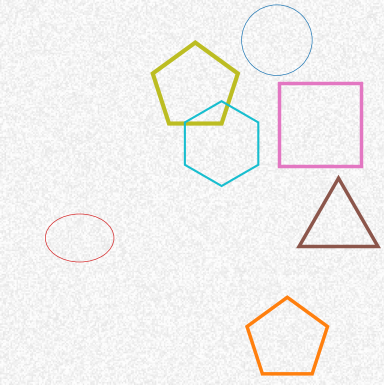[{"shape": "circle", "thickness": 0.5, "radius": 0.46, "center": [0.719, 0.896]}, {"shape": "pentagon", "thickness": 2.5, "radius": 0.55, "center": [0.746, 0.118]}, {"shape": "oval", "thickness": 0.5, "radius": 0.45, "center": [0.207, 0.382]}, {"shape": "triangle", "thickness": 2.5, "radius": 0.59, "center": [0.879, 0.419]}, {"shape": "square", "thickness": 2.5, "radius": 0.54, "center": [0.831, 0.676]}, {"shape": "pentagon", "thickness": 3, "radius": 0.58, "center": [0.507, 0.773]}, {"shape": "hexagon", "thickness": 1.5, "radius": 0.55, "center": [0.576, 0.627]}]